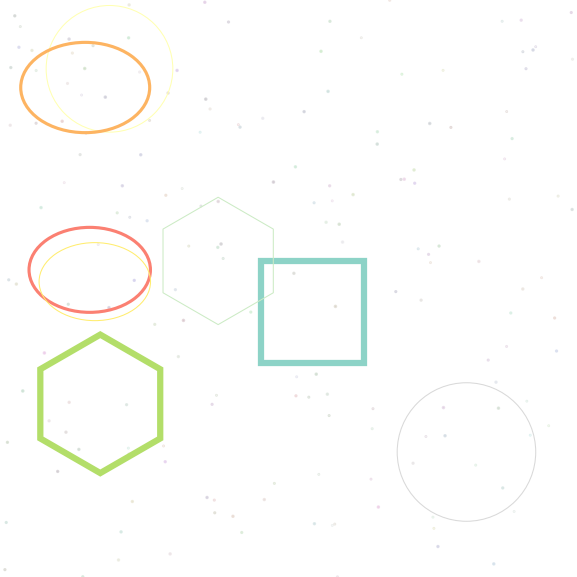[{"shape": "square", "thickness": 3, "radius": 0.44, "center": [0.541, 0.459]}, {"shape": "circle", "thickness": 0.5, "radius": 0.55, "center": [0.19, 0.88]}, {"shape": "oval", "thickness": 1.5, "radius": 0.53, "center": [0.155, 0.532]}, {"shape": "oval", "thickness": 1.5, "radius": 0.56, "center": [0.148, 0.848]}, {"shape": "hexagon", "thickness": 3, "radius": 0.6, "center": [0.174, 0.3]}, {"shape": "circle", "thickness": 0.5, "radius": 0.6, "center": [0.808, 0.216]}, {"shape": "hexagon", "thickness": 0.5, "radius": 0.55, "center": [0.378, 0.547]}, {"shape": "oval", "thickness": 0.5, "radius": 0.48, "center": [0.164, 0.511]}]